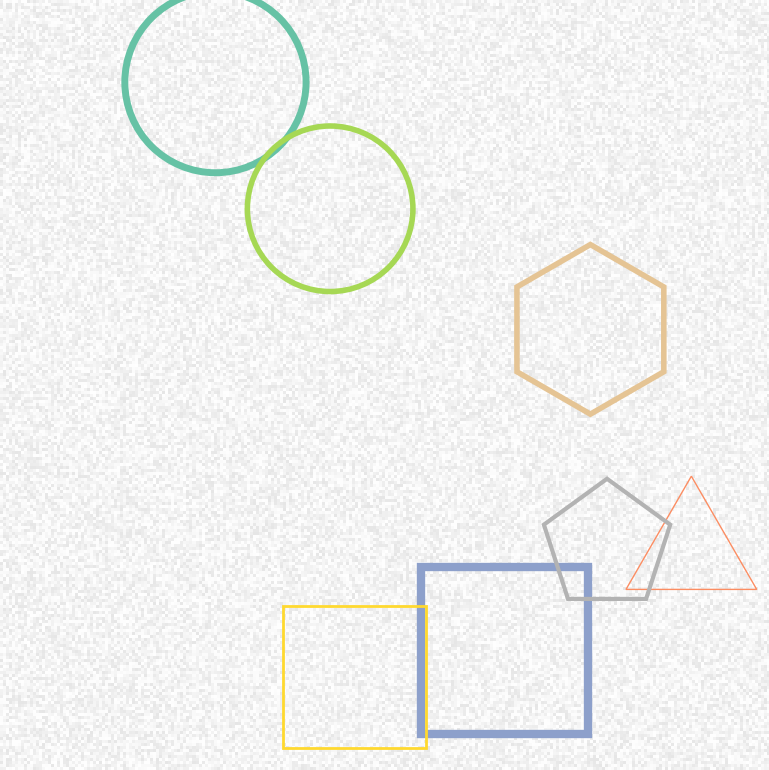[{"shape": "circle", "thickness": 2.5, "radius": 0.59, "center": [0.28, 0.893]}, {"shape": "triangle", "thickness": 0.5, "radius": 0.49, "center": [0.898, 0.284]}, {"shape": "square", "thickness": 3, "radius": 0.54, "center": [0.655, 0.155]}, {"shape": "circle", "thickness": 2, "radius": 0.54, "center": [0.429, 0.729]}, {"shape": "square", "thickness": 1, "radius": 0.46, "center": [0.461, 0.121]}, {"shape": "hexagon", "thickness": 2, "radius": 0.55, "center": [0.767, 0.572]}, {"shape": "pentagon", "thickness": 1.5, "radius": 0.43, "center": [0.788, 0.292]}]